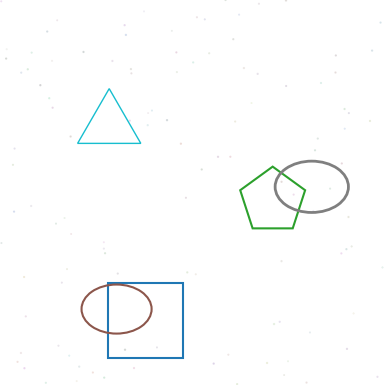[{"shape": "square", "thickness": 1.5, "radius": 0.49, "center": [0.378, 0.168]}, {"shape": "pentagon", "thickness": 1.5, "radius": 0.44, "center": [0.708, 0.479]}, {"shape": "oval", "thickness": 1.5, "radius": 0.46, "center": [0.303, 0.197]}, {"shape": "oval", "thickness": 2, "radius": 0.48, "center": [0.81, 0.515]}, {"shape": "triangle", "thickness": 1, "radius": 0.47, "center": [0.284, 0.675]}]